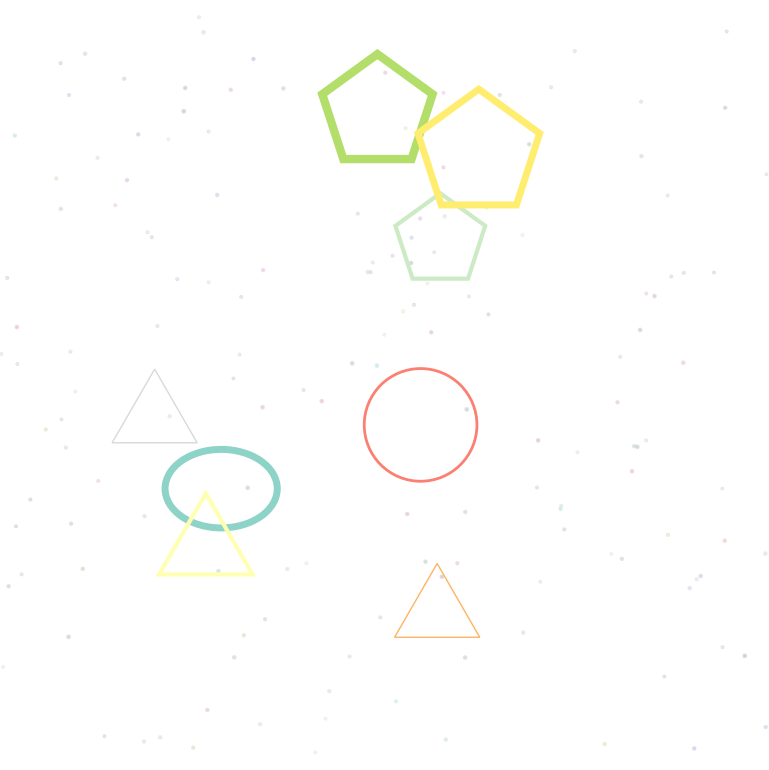[{"shape": "oval", "thickness": 2.5, "radius": 0.36, "center": [0.287, 0.365]}, {"shape": "triangle", "thickness": 1.5, "radius": 0.35, "center": [0.267, 0.289]}, {"shape": "circle", "thickness": 1, "radius": 0.37, "center": [0.546, 0.448]}, {"shape": "triangle", "thickness": 0.5, "radius": 0.32, "center": [0.568, 0.204]}, {"shape": "pentagon", "thickness": 3, "radius": 0.38, "center": [0.49, 0.854]}, {"shape": "triangle", "thickness": 0.5, "radius": 0.32, "center": [0.201, 0.457]}, {"shape": "pentagon", "thickness": 1.5, "radius": 0.31, "center": [0.572, 0.688]}, {"shape": "pentagon", "thickness": 2.5, "radius": 0.42, "center": [0.622, 0.801]}]